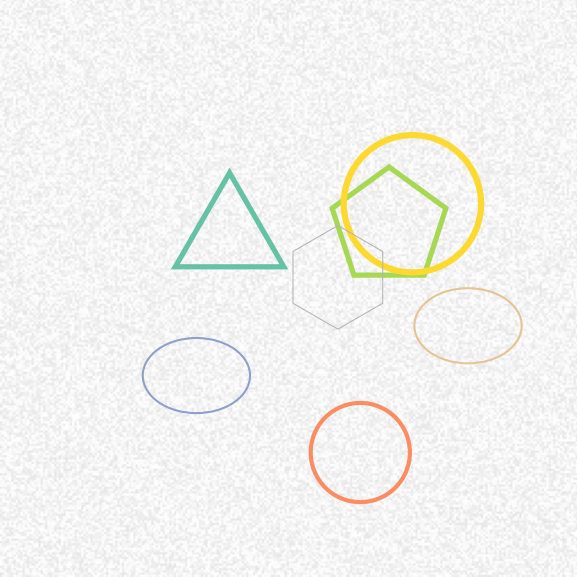[{"shape": "triangle", "thickness": 2.5, "radius": 0.54, "center": [0.398, 0.591]}, {"shape": "circle", "thickness": 2, "radius": 0.43, "center": [0.624, 0.216]}, {"shape": "oval", "thickness": 1, "radius": 0.46, "center": [0.34, 0.349]}, {"shape": "pentagon", "thickness": 2.5, "radius": 0.52, "center": [0.674, 0.606]}, {"shape": "circle", "thickness": 3, "radius": 0.59, "center": [0.714, 0.646]}, {"shape": "oval", "thickness": 1, "radius": 0.46, "center": [0.81, 0.435]}, {"shape": "hexagon", "thickness": 0.5, "radius": 0.45, "center": [0.585, 0.519]}]